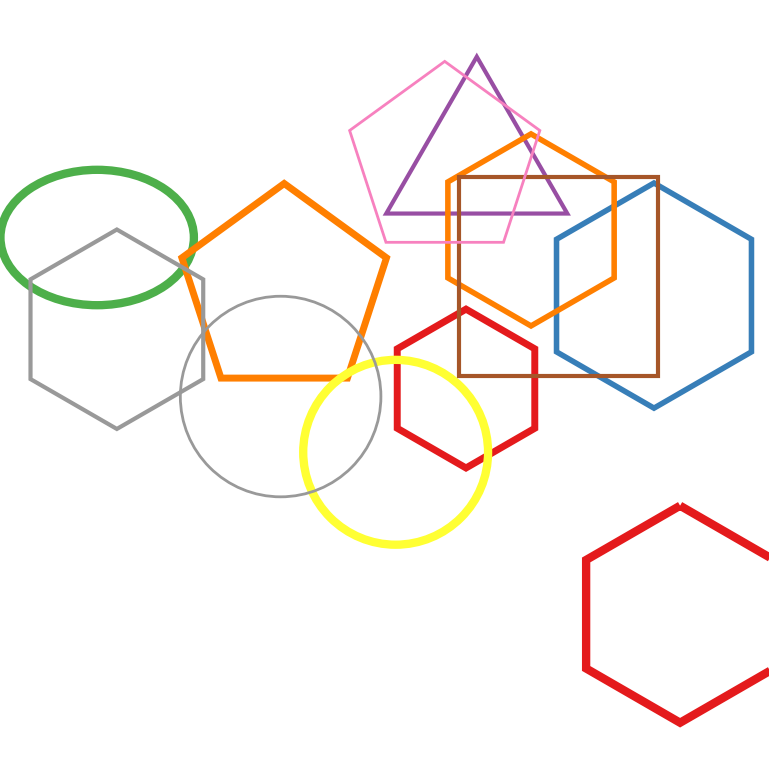[{"shape": "hexagon", "thickness": 2.5, "radius": 0.52, "center": [0.605, 0.495]}, {"shape": "hexagon", "thickness": 3, "radius": 0.7, "center": [0.883, 0.202]}, {"shape": "hexagon", "thickness": 2, "radius": 0.73, "center": [0.849, 0.616]}, {"shape": "oval", "thickness": 3, "radius": 0.63, "center": [0.126, 0.692]}, {"shape": "triangle", "thickness": 1.5, "radius": 0.68, "center": [0.619, 0.791]}, {"shape": "pentagon", "thickness": 2.5, "radius": 0.7, "center": [0.369, 0.622]}, {"shape": "hexagon", "thickness": 2, "radius": 0.62, "center": [0.69, 0.701]}, {"shape": "circle", "thickness": 3, "radius": 0.6, "center": [0.514, 0.413]}, {"shape": "square", "thickness": 1.5, "radius": 0.65, "center": [0.726, 0.641]}, {"shape": "pentagon", "thickness": 1, "radius": 0.65, "center": [0.578, 0.79]}, {"shape": "circle", "thickness": 1, "radius": 0.65, "center": [0.364, 0.485]}, {"shape": "hexagon", "thickness": 1.5, "radius": 0.65, "center": [0.152, 0.572]}]